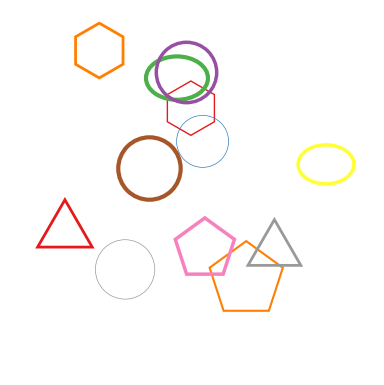[{"shape": "hexagon", "thickness": 1, "radius": 0.35, "center": [0.496, 0.719]}, {"shape": "triangle", "thickness": 2, "radius": 0.41, "center": [0.169, 0.399]}, {"shape": "circle", "thickness": 0.5, "radius": 0.34, "center": [0.526, 0.633]}, {"shape": "oval", "thickness": 3, "radius": 0.4, "center": [0.46, 0.797]}, {"shape": "circle", "thickness": 2.5, "radius": 0.39, "center": [0.484, 0.812]}, {"shape": "hexagon", "thickness": 2, "radius": 0.36, "center": [0.258, 0.869]}, {"shape": "pentagon", "thickness": 1.5, "radius": 0.5, "center": [0.64, 0.274]}, {"shape": "oval", "thickness": 2.5, "radius": 0.36, "center": [0.847, 0.573]}, {"shape": "circle", "thickness": 3, "radius": 0.41, "center": [0.388, 0.562]}, {"shape": "pentagon", "thickness": 2.5, "radius": 0.4, "center": [0.532, 0.353]}, {"shape": "triangle", "thickness": 2, "radius": 0.4, "center": [0.713, 0.35]}, {"shape": "circle", "thickness": 0.5, "radius": 0.39, "center": [0.325, 0.3]}]